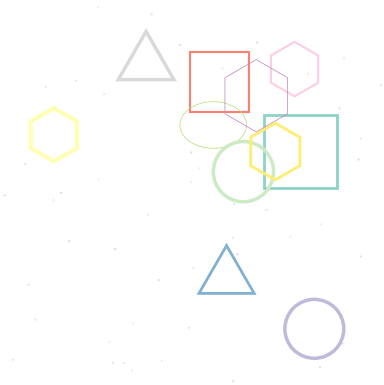[{"shape": "square", "thickness": 2, "radius": 0.47, "center": [0.78, 0.608]}, {"shape": "hexagon", "thickness": 3, "radius": 0.35, "center": [0.14, 0.65]}, {"shape": "circle", "thickness": 2.5, "radius": 0.38, "center": [0.816, 0.146]}, {"shape": "square", "thickness": 1.5, "radius": 0.39, "center": [0.57, 0.787]}, {"shape": "triangle", "thickness": 2, "radius": 0.41, "center": [0.588, 0.279]}, {"shape": "oval", "thickness": 0.5, "radius": 0.43, "center": [0.554, 0.675]}, {"shape": "hexagon", "thickness": 1.5, "radius": 0.35, "center": [0.765, 0.821]}, {"shape": "triangle", "thickness": 2.5, "radius": 0.42, "center": [0.379, 0.835]}, {"shape": "hexagon", "thickness": 0.5, "radius": 0.47, "center": [0.666, 0.751]}, {"shape": "circle", "thickness": 2.5, "radius": 0.39, "center": [0.632, 0.554]}, {"shape": "hexagon", "thickness": 2, "radius": 0.37, "center": [0.715, 0.607]}]